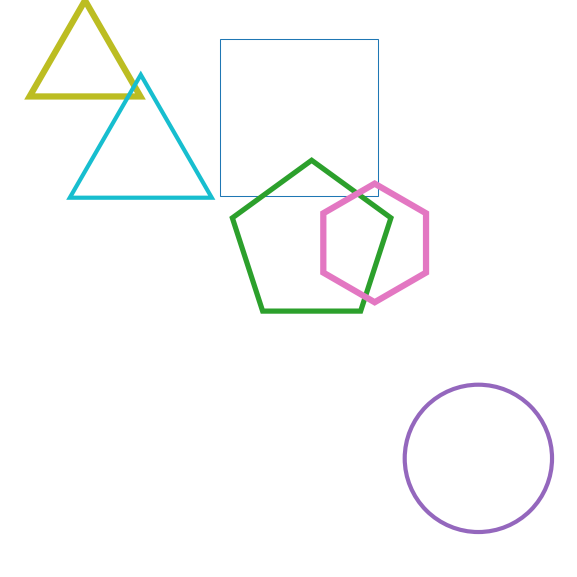[{"shape": "square", "thickness": 0.5, "radius": 0.68, "center": [0.518, 0.796]}, {"shape": "pentagon", "thickness": 2.5, "radius": 0.72, "center": [0.54, 0.577]}, {"shape": "circle", "thickness": 2, "radius": 0.64, "center": [0.828, 0.205]}, {"shape": "hexagon", "thickness": 3, "radius": 0.51, "center": [0.649, 0.578]}, {"shape": "triangle", "thickness": 3, "radius": 0.55, "center": [0.147, 0.887]}, {"shape": "triangle", "thickness": 2, "radius": 0.71, "center": [0.244, 0.728]}]